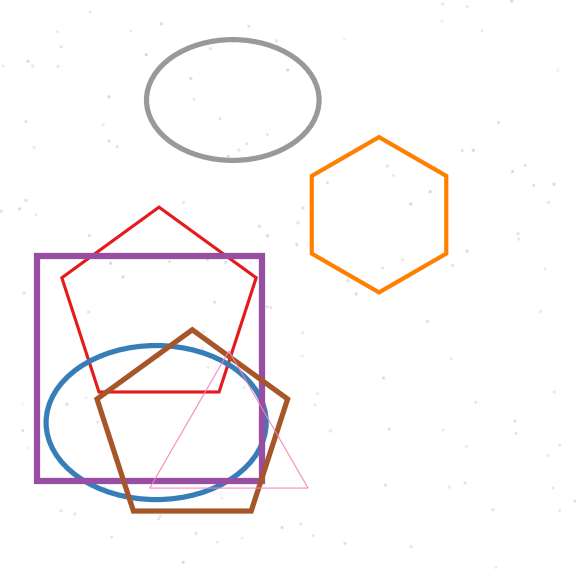[{"shape": "pentagon", "thickness": 1.5, "radius": 0.88, "center": [0.275, 0.463]}, {"shape": "oval", "thickness": 2.5, "radius": 0.95, "center": [0.27, 0.267]}, {"shape": "square", "thickness": 3, "radius": 0.97, "center": [0.259, 0.36]}, {"shape": "hexagon", "thickness": 2, "radius": 0.67, "center": [0.656, 0.627]}, {"shape": "pentagon", "thickness": 2.5, "radius": 0.87, "center": [0.333, 0.255]}, {"shape": "triangle", "thickness": 0.5, "radius": 0.79, "center": [0.396, 0.233]}, {"shape": "oval", "thickness": 2.5, "radius": 0.75, "center": [0.403, 0.826]}]